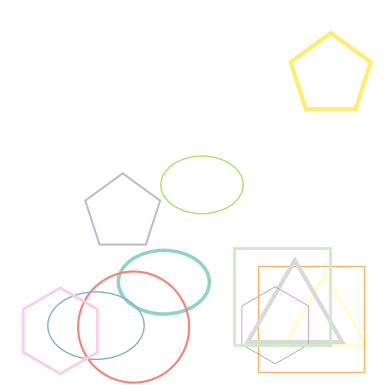[{"shape": "oval", "thickness": 2.5, "radius": 0.59, "center": [0.426, 0.267]}, {"shape": "triangle", "thickness": 1.5, "radius": 0.62, "center": [0.845, 0.165]}, {"shape": "pentagon", "thickness": 1.5, "radius": 0.51, "center": [0.319, 0.447]}, {"shape": "circle", "thickness": 1.5, "radius": 0.72, "center": [0.347, 0.15]}, {"shape": "oval", "thickness": 1, "radius": 0.63, "center": [0.249, 0.154]}, {"shape": "square", "thickness": 1, "radius": 0.69, "center": [0.808, 0.172]}, {"shape": "oval", "thickness": 1, "radius": 0.53, "center": [0.525, 0.52]}, {"shape": "hexagon", "thickness": 2, "radius": 0.56, "center": [0.157, 0.141]}, {"shape": "triangle", "thickness": 3, "radius": 0.71, "center": [0.766, 0.182]}, {"shape": "hexagon", "thickness": 0.5, "radius": 0.5, "center": [0.715, 0.155]}, {"shape": "square", "thickness": 2, "radius": 0.63, "center": [0.732, 0.23]}, {"shape": "pentagon", "thickness": 3, "radius": 0.55, "center": [0.859, 0.805]}]